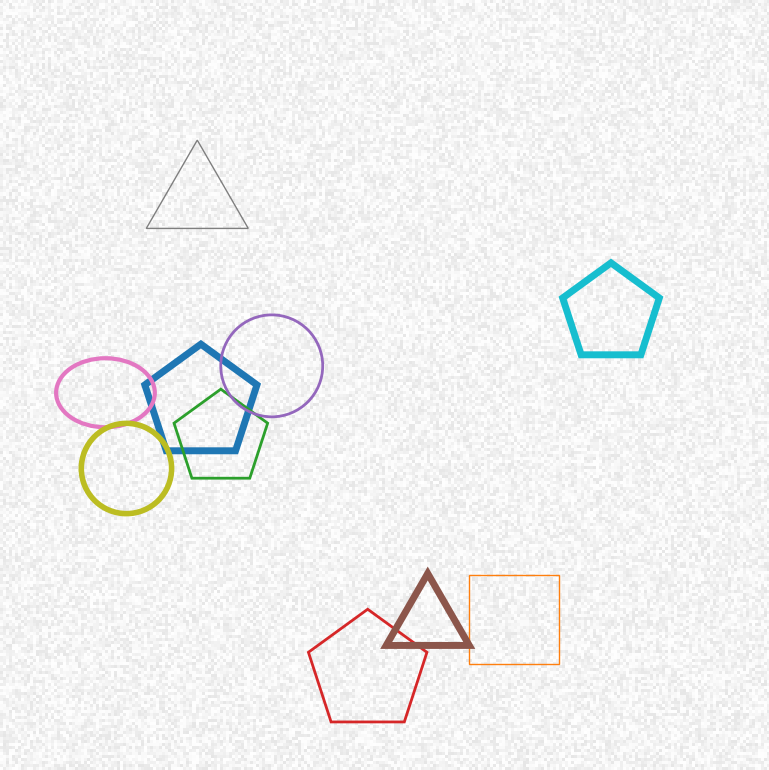[{"shape": "pentagon", "thickness": 2.5, "radius": 0.38, "center": [0.261, 0.476]}, {"shape": "square", "thickness": 0.5, "radius": 0.29, "center": [0.668, 0.195]}, {"shape": "pentagon", "thickness": 1, "radius": 0.32, "center": [0.287, 0.431]}, {"shape": "pentagon", "thickness": 1, "radius": 0.4, "center": [0.478, 0.128]}, {"shape": "circle", "thickness": 1, "radius": 0.33, "center": [0.353, 0.525]}, {"shape": "triangle", "thickness": 2.5, "radius": 0.31, "center": [0.555, 0.193]}, {"shape": "oval", "thickness": 1.5, "radius": 0.32, "center": [0.137, 0.49]}, {"shape": "triangle", "thickness": 0.5, "radius": 0.38, "center": [0.256, 0.742]}, {"shape": "circle", "thickness": 2, "radius": 0.29, "center": [0.164, 0.392]}, {"shape": "pentagon", "thickness": 2.5, "radius": 0.33, "center": [0.793, 0.593]}]